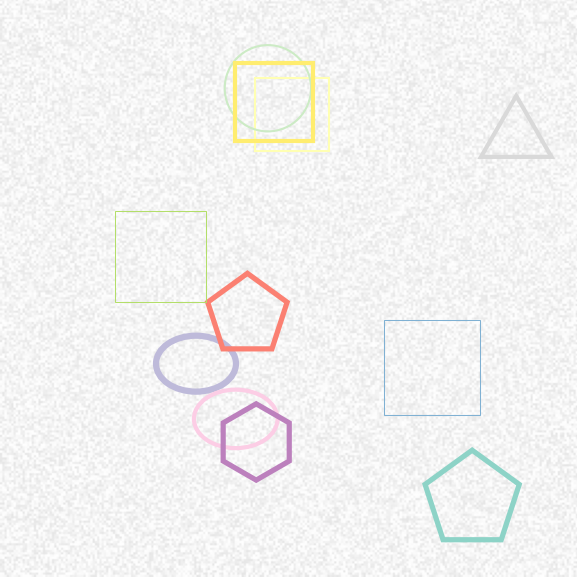[{"shape": "pentagon", "thickness": 2.5, "radius": 0.43, "center": [0.818, 0.134]}, {"shape": "square", "thickness": 1, "radius": 0.32, "center": [0.506, 0.801]}, {"shape": "oval", "thickness": 3, "radius": 0.35, "center": [0.339, 0.369]}, {"shape": "pentagon", "thickness": 2.5, "radius": 0.36, "center": [0.428, 0.454]}, {"shape": "square", "thickness": 0.5, "radius": 0.41, "center": [0.748, 0.363]}, {"shape": "square", "thickness": 0.5, "radius": 0.39, "center": [0.278, 0.555]}, {"shape": "oval", "thickness": 2, "radius": 0.36, "center": [0.408, 0.274]}, {"shape": "triangle", "thickness": 2, "radius": 0.35, "center": [0.894, 0.763]}, {"shape": "hexagon", "thickness": 2.5, "radius": 0.33, "center": [0.444, 0.234]}, {"shape": "circle", "thickness": 1, "radius": 0.37, "center": [0.464, 0.846]}, {"shape": "square", "thickness": 2, "radius": 0.34, "center": [0.474, 0.822]}]